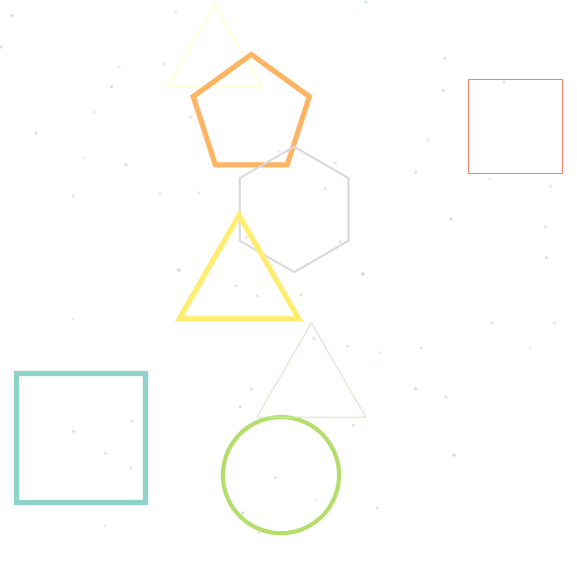[{"shape": "square", "thickness": 2.5, "radius": 0.56, "center": [0.139, 0.241]}, {"shape": "triangle", "thickness": 0.5, "radius": 0.47, "center": [0.372, 0.897]}, {"shape": "square", "thickness": 0.5, "radius": 0.41, "center": [0.892, 0.781]}, {"shape": "pentagon", "thickness": 2.5, "radius": 0.53, "center": [0.435, 0.799]}, {"shape": "circle", "thickness": 2, "radius": 0.5, "center": [0.487, 0.176]}, {"shape": "hexagon", "thickness": 1, "radius": 0.54, "center": [0.509, 0.636]}, {"shape": "triangle", "thickness": 0.5, "radius": 0.54, "center": [0.539, 0.331]}, {"shape": "triangle", "thickness": 2.5, "radius": 0.6, "center": [0.414, 0.507]}]